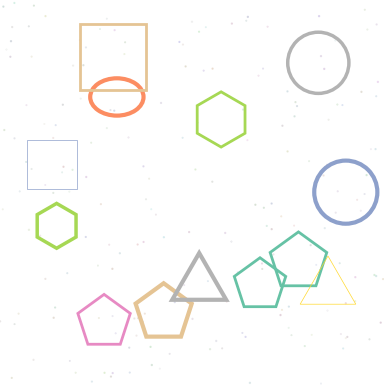[{"shape": "pentagon", "thickness": 2, "radius": 0.39, "center": [0.775, 0.32]}, {"shape": "pentagon", "thickness": 2, "radius": 0.35, "center": [0.675, 0.26]}, {"shape": "oval", "thickness": 3, "radius": 0.35, "center": [0.304, 0.748]}, {"shape": "circle", "thickness": 3, "radius": 0.41, "center": [0.898, 0.501]}, {"shape": "square", "thickness": 0.5, "radius": 0.32, "center": [0.135, 0.573]}, {"shape": "pentagon", "thickness": 2, "radius": 0.36, "center": [0.27, 0.164]}, {"shape": "hexagon", "thickness": 2, "radius": 0.36, "center": [0.574, 0.69]}, {"shape": "hexagon", "thickness": 2.5, "radius": 0.29, "center": [0.147, 0.413]}, {"shape": "triangle", "thickness": 0.5, "radius": 0.42, "center": [0.852, 0.252]}, {"shape": "pentagon", "thickness": 3, "radius": 0.38, "center": [0.425, 0.188]}, {"shape": "square", "thickness": 2, "radius": 0.42, "center": [0.294, 0.852]}, {"shape": "circle", "thickness": 2.5, "radius": 0.4, "center": [0.827, 0.837]}, {"shape": "triangle", "thickness": 3, "radius": 0.4, "center": [0.517, 0.262]}]